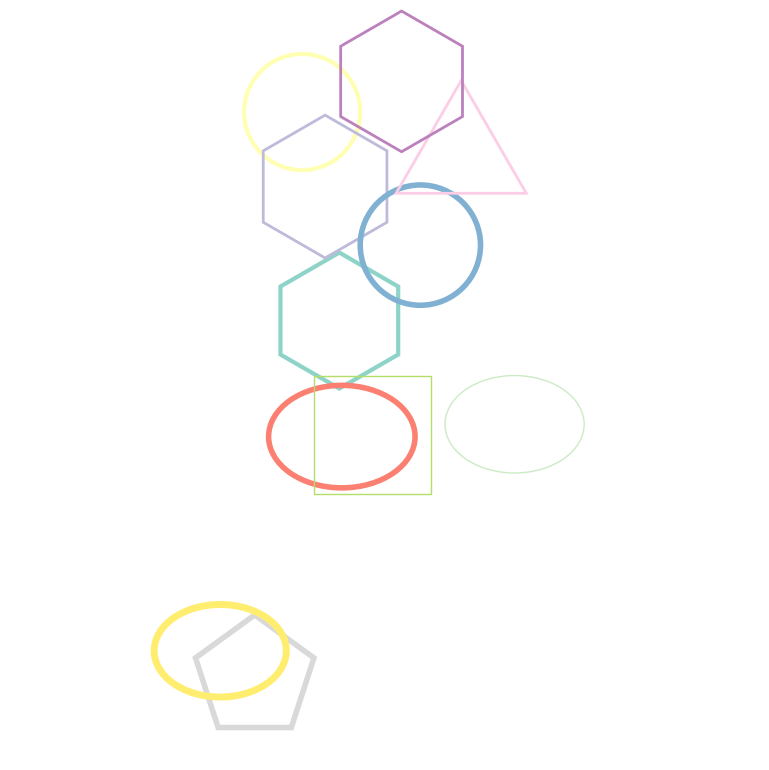[{"shape": "hexagon", "thickness": 1.5, "radius": 0.44, "center": [0.441, 0.584]}, {"shape": "circle", "thickness": 1.5, "radius": 0.38, "center": [0.392, 0.855]}, {"shape": "hexagon", "thickness": 1, "radius": 0.46, "center": [0.422, 0.758]}, {"shape": "oval", "thickness": 2, "radius": 0.48, "center": [0.444, 0.433]}, {"shape": "circle", "thickness": 2, "radius": 0.39, "center": [0.546, 0.682]}, {"shape": "square", "thickness": 0.5, "radius": 0.38, "center": [0.484, 0.435]}, {"shape": "triangle", "thickness": 1, "radius": 0.49, "center": [0.599, 0.798]}, {"shape": "pentagon", "thickness": 2, "radius": 0.4, "center": [0.331, 0.121]}, {"shape": "hexagon", "thickness": 1, "radius": 0.46, "center": [0.522, 0.894]}, {"shape": "oval", "thickness": 0.5, "radius": 0.45, "center": [0.668, 0.449]}, {"shape": "oval", "thickness": 2.5, "radius": 0.43, "center": [0.286, 0.155]}]